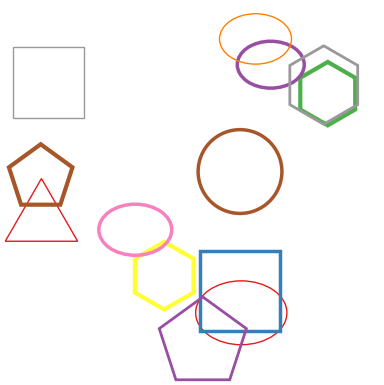[{"shape": "oval", "thickness": 1, "radius": 0.59, "center": [0.627, 0.188]}, {"shape": "triangle", "thickness": 1, "radius": 0.54, "center": [0.108, 0.428]}, {"shape": "square", "thickness": 2.5, "radius": 0.52, "center": [0.624, 0.243]}, {"shape": "hexagon", "thickness": 3, "radius": 0.41, "center": [0.851, 0.757]}, {"shape": "oval", "thickness": 2.5, "radius": 0.43, "center": [0.703, 0.832]}, {"shape": "pentagon", "thickness": 2, "radius": 0.59, "center": [0.527, 0.11]}, {"shape": "oval", "thickness": 1, "radius": 0.47, "center": [0.664, 0.899]}, {"shape": "hexagon", "thickness": 3, "radius": 0.44, "center": [0.426, 0.284]}, {"shape": "circle", "thickness": 2.5, "radius": 0.54, "center": [0.623, 0.554]}, {"shape": "pentagon", "thickness": 3, "radius": 0.43, "center": [0.106, 0.539]}, {"shape": "oval", "thickness": 2.5, "radius": 0.47, "center": [0.351, 0.403]}, {"shape": "hexagon", "thickness": 2, "radius": 0.51, "center": [0.841, 0.779]}, {"shape": "square", "thickness": 1, "radius": 0.46, "center": [0.126, 0.786]}]